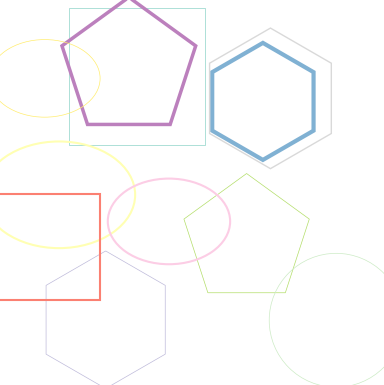[{"shape": "square", "thickness": 0.5, "radius": 0.89, "center": [0.356, 0.802]}, {"shape": "oval", "thickness": 1.5, "radius": 0.99, "center": [0.153, 0.494]}, {"shape": "hexagon", "thickness": 0.5, "radius": 0.89, "center": [0.274, 0.169]}, {"shape": "square", "thickness": 1.5, "radius": 0.69, "center": [0.122, 0.359]}, {"shape": "hexagon", "thickness": 3, "radius": 0.76, "center": [0.683, 0.737]}, {"shape": "pentagon", "thickness": 0.5, "radius": 0.86, "center": [0.641, 0.378]}, {"shape": "oval", "thickness": 1.5, "radius": 0.79, "center": [0.439, 0.425]}, {"shape": "hexagon", "thickness": 1, "radius": 0.91, "center": [0.702, 0.745]}, {"shape": "pentagon", "thickness": 2.5, "radius": 0.91, "center": [0.335, 0.824]}, {"shape": "circle", "thickness": 0.5, "radius": 0.87, "center": [0.873, 0.168]}, {"shape": "oval", "thickness": 0.5, "radius": 0.72, "center": [0.116, 0.796]}]